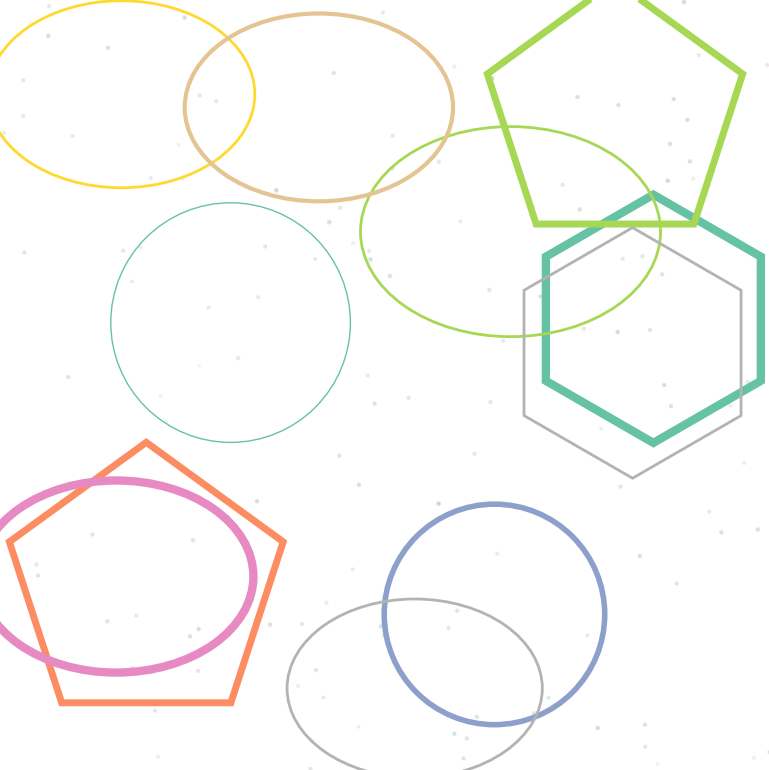[{"shape": "circle", "thickness": 0.5, "radius": 0.78, "center": [0.299, 0.581]}, {"shape": "hexagon", "thickness": 3, "radius": 0.81, "center": [0.849, 0.586]}, {"shape": "pentagon", "thickness": 2.5, "radius": 0.93, "center": [0.19, 0.239]}, {"shape": "circle", "thickness": 2, "radius": 0.72, "center": [0.642, 0.202]}, {"shape": "oval", "thickness": 3, "radius": 0.89, "center": [0.151, 0.251]}, {"shape": "pentagon", "thickness": 2.5, "radius": 0.87, "center": [0.799, 0.85]}, {"shape": "oval", "thickness": 1, "radius": 0.97, "center": [0.663, 0.699]}, {"shape": "oval", "thickness": 1, "radius": 0.87, "center": [0.158, 0.878]}, {"shape": "oval", "thickness": 1.5, "radius": 0.87, "center": [0.414, 0.861]}, {"shape": "hexagon", "thickness": 1, "radius": 0.81, "center": [0.821, 0.542]}, {"shape": "oval", "thickness": 1, "radius": 0.83, "center": [0.539, 0.106]}]